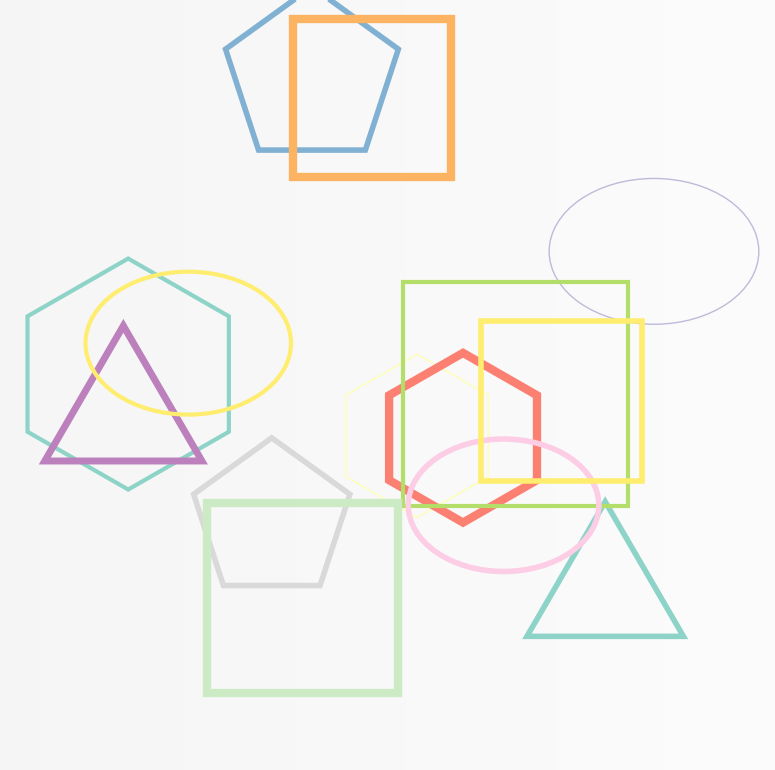[{"shape": "triangle", "thickness": 2, "radius": 0.58, "center": [0.781, 0.232]}, {"shape": "hexagon", "thickness": 1.5, "radius": 0.75, "center": [0.165, 0.514]}, {"shape": "hexagon", "thickness": 0.5, "radius": 0.53, "center": [0.538, 0.434]}, {"shape": "oval", "thickness": 0.5, "radius": 0.68, "center": [0.844, 0.674]}, {"shape": "hexagon", "thickness": 3, "radius": 0.55, "center": [0.597, 0.432]}, {"shape": "pentagon", "thickness": 2, "radius": 0.59, "center": [0.403, 0.9]}, {"shape": "square", "thickness": 3, "radius": 0.51, "center": [0.48, 0.873]}, {"shape": "square", "thickness": 1.5, "radius": 0.73, "center": [0.665, 0.488]}, {"shape": "oval", "thickness": 2, "radius": 0.61, "center": [0.65, 0.344]}, {"shape": "pentagon", "thickness": 2, "radius": 0.53, "center": [0.351, 0.325]}, {"shape": "triangle", "thickness": 2.5, "radius": 0.59, "center": [0.159, 0.46]}, {"shape": "square", "thickness": 3, "radius": 0.62, "center": [0.391, 0.223]}, {"shape": "square", "thickness": 2, "radius": 0.52, "center": [0.724, 0.479]}, {"shape": "oval", "thickness": 1.5, "radius": 0.66, "center": [0.243, 0.554]}]